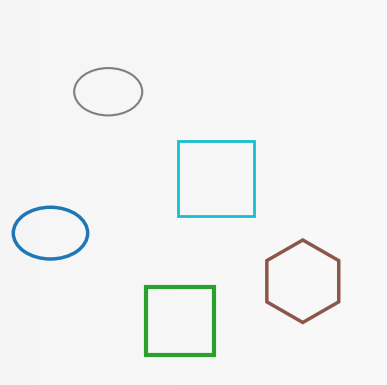[{"shape": "oval", "thickness": 2.5, "radius": 0.48, "center": [0.13, 0.394]}, {"shape": "square", "thickness": 3, "radius": 0.44, "center": [0.464, 0.165]}, {"shape": "hexagon", "thickness": 2.5, "radius": 0.54, "center": [0.781, 0.27]}, {"shape": "oval", "thickness": 1.5, "radius": 0.44, "center": [0.279, 0.762]}, {"shape": "square", "thickness": 2, "radius": 0.49, "center": [0.557, 0.537]}]